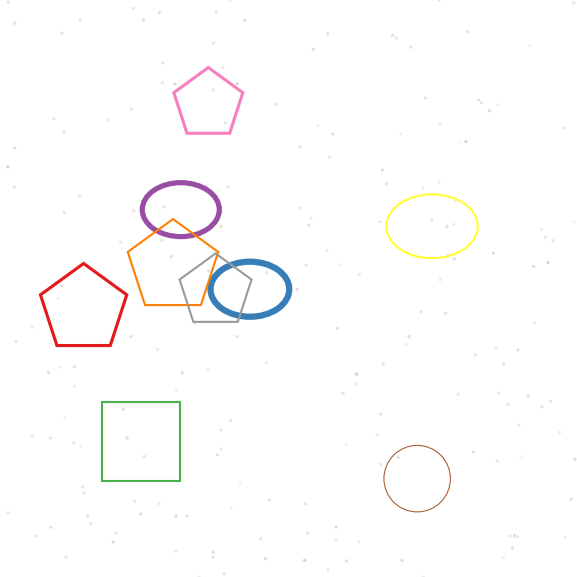[{"shape": "pentagon", "thickness": 1.5, "radius": 0.39, "center": [0.145, 0.464]}, {"shape": "oval", "thickness": 3, "radius": 0.34, "center": [0.433, 0.498]}, {"shape": "square", "thickness": 1, "radius": 0.34, "center": [0.244, 0.235]}, {"shape": "oval", "thickness": 2.5, "radius": 0.33, "center": [0.313, 0.636]}, {"shape": "pentagon", "thickness": 1, "radius": 0.41, "center": [0.3, 0.537]}, {"shape": "oval", "thickness": 1, "radius": 0.4, "center": [0.748, 0.607]}, {"shape": "circle", "thickness": 0.5, "radius": 0.29, "center": [0.722, 0.17]}, {"shape": "pentagon", "thickness": 1.5, "radius": 0.31, "center": [0.361, 0.819]}, {"shape": "pentagon", "thickness": 1, "radius": 0.33, "center": [0.373, 0.495]}]